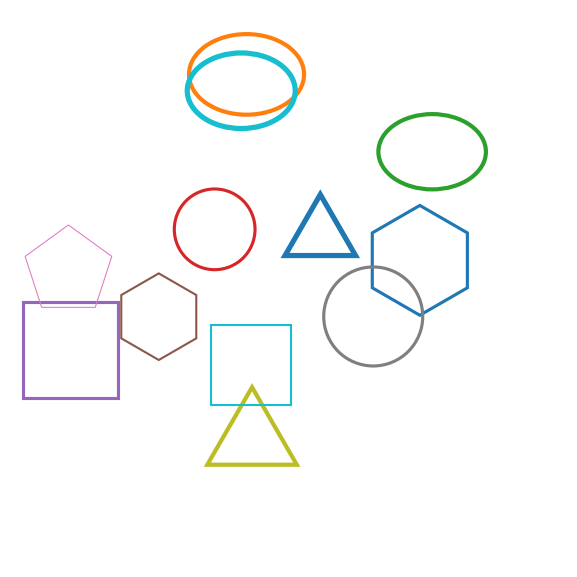[{"shape": "triangle", "thickness": 2.5, "radius": 0.35, "center": [0.555, 0.592]}, {"shape": "hexagon", "thickness": 1.5, "radius": 0.48, "center": [0.727, 0.548]}, {"shape": "oval", "thickness": 2, "radius": 0.5, "center": [0.427, 0.87]}, {"shape": "oval", "thickness": 2, "radius": 0.47, "center": [0.748, 0.736]}, {"shape": "circle", "thickness": 1.5, "radius": 0.35, "center": [0.372, 0.602]}, {"shape": "square", "thickness": 1.5, "radius": 0.41, "center": [0.122, 0.393]}, {"shape": "hexagon", "thickness": 1, "radius": 0.37, "center": [0.275, 0.451]}, {"shape": "pentagon", "thickness": 0.5, "radius": 0.39, "center": [0.119, 0.531]}, {"shape": "circle", "thickness": 1.5, "radius": 0.43, "center": [0.646, 0.451]}, {"shape": "triangle", "thickness": 2, "radius": 0.45, "center": [0.436, 0.239]}, {"shape": "oval", "thickness": 2.5, "radius": 0.47, "center": [0.418, 0.842]}, {"shape": "square", "thickness": 1, "radius": 0.35, "center": [0.434, 0.367]}]